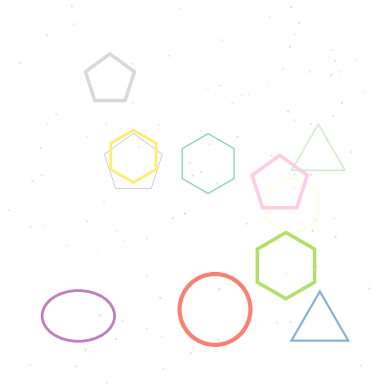[{"shape": "hexagon", "thickness": 1, "radius": 0.39, "center": [0.541, 0.575]}, {"shape": "circle", "thickness": 0.5, "radius": 0.35, "center": [0.758, 0.466]}, {"shape": "pentagon", "thickness": 0.5, "radius": 0.39, "center": [0.346, 0.575]}, {"shape": "circle", "thickness": 3, "radius": 0.46, "center": [0.558, 0.196]}, {"shape": "triangle", "thickness": 1.5, "radius": 0.43, "center": [0.831, 0.158]}, {"shape": "hexagon", "thickness": 2.5, "radius": 0.43, "center": [0.743, 0.31]}, {"shape": "pentagon", "thickness": 2.5, "radius": 0.38, "center": [0.727, 0.521]}, {"shape": "pentagon", "thickness": 2.5, "radius": 0.33, "center": [0.286, 0.793]}, {"shape": "oval", "thickness": 2, "radius": 0.47, "center": [0.204, 0.179]}, {"shape": "triangle", "thickness": 1, "radius": 0.4, "center": [0.827, 0.598]}, {"shape": "hexagon", "thickness": 2, "radius": 0.34, "center": [0.347, 0.594]}]